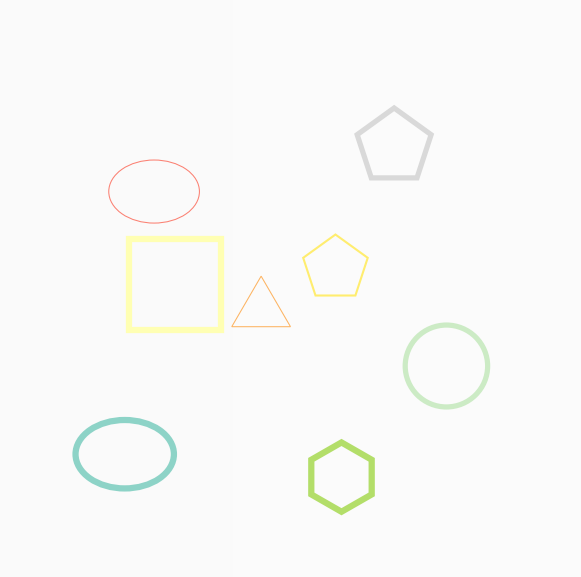[{"shape": "oval", "thickness": 3, "radius": 0.42, "center": [0.215, 0.213]}, {"shape": "square", "thickness": 3, "radius": 0.4, "center": [0.302, 0.506]}, {"shape": "oval", "thickness": 0.5, "radius": 0.39, "center": [0.265, 0.667]}, {"shape": "triangle", "thickness": 0.5, "radius": 0.29, "center": [0.449, 0.463]}, {"shape": "hexagon", "thickness": 3, "radius": 0.3, "center": [0.588, 0.173]}, {"shape": "pentagon", "thickness": 2.5, "radius": 0.33, "center": [0.678, 0.745]}, {"shape": "circle", "thickness": 2.5, "radius": 0.35, "center": [0.768, 0.365]}, {"shape": "pentagon", "thickness": 1, "radius": 0.29, "center": [0.577, 0.535]}]